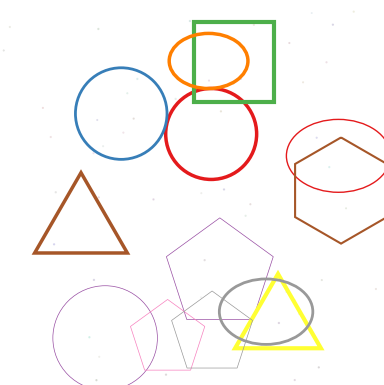[{"shape": "circle", "thickness": 2.5, "radius": 0.59, "center": [0.548, 0.652]}, {"shape": "oval", "thickness": 1, "radius": 0.68, "center": [0.879, 0.595]}, {"shape": "circle", "thickness": 2, "radius": 0.59, "center": [0.315, 0.705]}, {"shape": "square", "thickness": 3, "radius": 0.52, "center": [0.609, 0.838]}, {"shape": "pentagon", "thickness": 0.5, "radius": 0.73, "center": [0.571, 0.288]}, {"shape": "circle", "thickness": 0.5, "radius": 0.68, "center": [0.273, 0.122]}, {"shape": "oval", "thickness": 2.5, "radius": 0.51, "center": [0.542, 0.842]}, {"shape": "triangle", "thickness": 3, "radius": 0.64, "center": [0.722, 0.16]}, {"shape": "hexagon", "thickness": 1.5, "radius": 0.69, "center": [0.886, 0.505]}, {"shape": "triangle", "thickness": 2.5, "radius": 0.7, "center": [0.21, 0.412]}, {"shape": "pentagon", "thickness": 0.5, "radius": 0.51, "center": [0.435, 0.121]}, {"shape": "oval", "thickness": 2, "radius": 0.61, "center": [0.691, 0.19]}, {"shape": "pentagon", "thickness": 0.5, "radius": 0.55, "center": [0.551, 0.134]}]